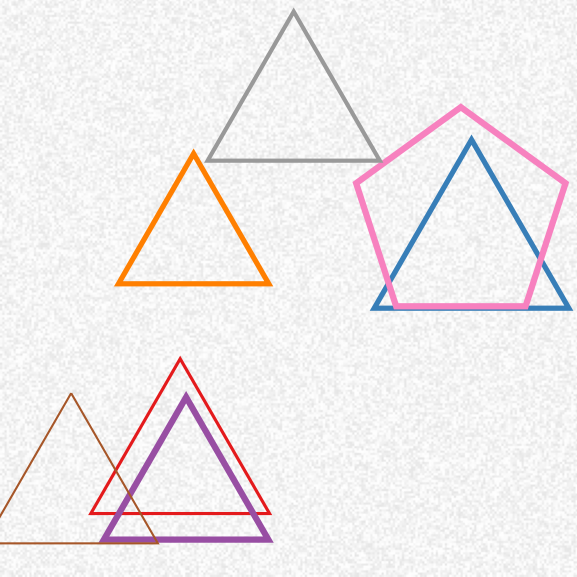[{"shape": "triangle", "thickness": 1.5, "radius": 0.89, "center": [0.312, 0.199]}, {"shape": "triangle", "thickness": 2.5, "radius": 0.97, "center": [0.816, 0.563]}, {"shape": "triangle", "thickness": 3, "radius": 0.82, "center": [0.322, 0.147]}, {"shape": "triangle", "thickness": 2.5, "radius": 0.75, "center": [0.335, 0.583]}, {"shape": "triangle", "thickness": 1, "radius": 0.87, "center": [0.123, 0.145]}, {"shape": "pentagon", "thickness": 3, "radius": 0.95, "center": [0.798, 0.623]}, {"shape": "triangle", "thickness": 2, "radius": 0.86, "center": [0.509, 0.807]}]